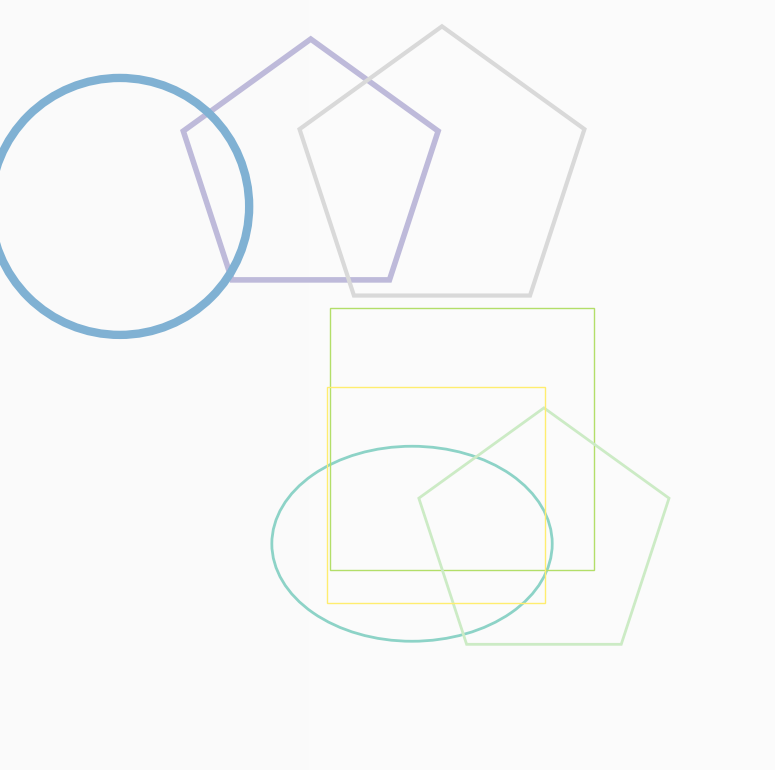[{"shape": "oval", "thickness": 1, "radius": 0.9, "center": [0.532, 0.294]}, {"shape": "pentagon", "thickness": 2, "radius": 0.86, "center": [0.401, 0.776]}, {"shape": "circle", "thickness": 3, "radius": 0.83, "center": [0.155, 0.732]}, {"shape": "square", "thickness": 0.5, "radius": 0.85, "center": [0.596, 0.43]}, {"shape": "pentagon", "thickness": 1.5, "radius": 0.97, "center": [0.57, 0.773]}, {"shape": "pentagon", "thickness": 1, "radius": 0.85, "center": [0.702, 0.301]}, {"shape": "square", "thickness": 0.5, "radius": 0.7, "center": [0.563, 0.358]}]